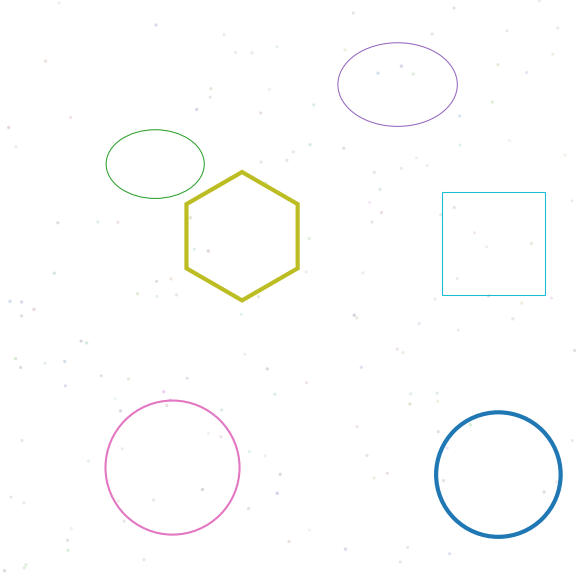[{"shape": "circle", "thickness": 2, "radius": 0.54, "center": [0.863, 0.177]}, {"shape": "oval", "thickness": 0.5, "radius": 0.42, "center": [0.269, 0.715]}, {"shape": "oval", "thickness": 0.5, "radius": 0.52, "center": [0.688, 0.853]}, {"shape": "circle", "thickness": 1, "radius": 0.58, "center": [0.299, 0.189]}, {"shape": "hexagon", "thickness": 2, "radius": 0.56, "center": [0.419, 0.59]}, {"shape": "square", "thickness": 0.5, "radius": 0.45, "center": [0.855, 0.578]}]